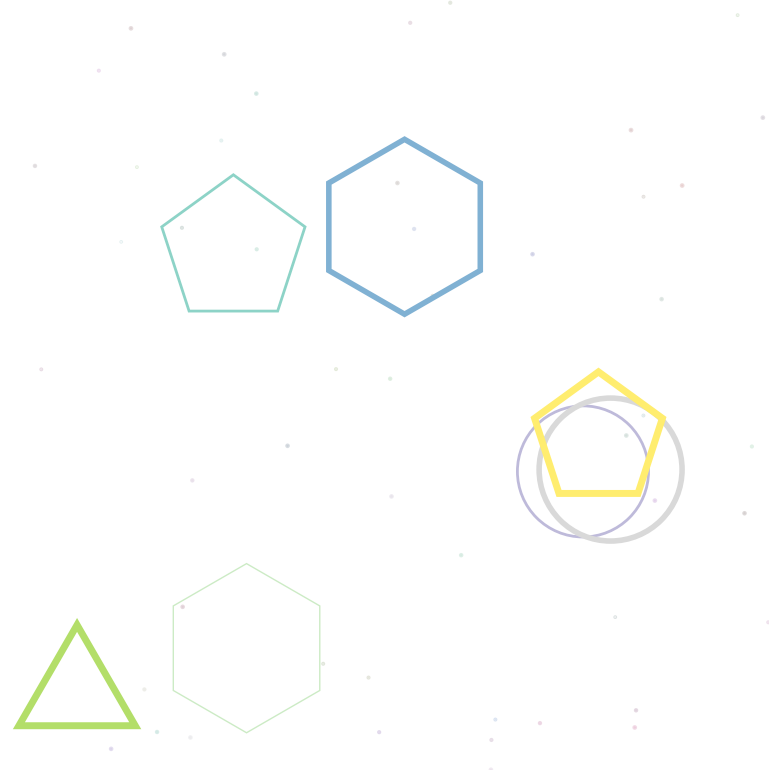[{"shape": "pentagon", "thickness": 1, "radius": 0.49, "center": [0.303, 0.675]}, {"shape": "circle", "thickness": 1, "radius": 0.43, "center": [0.757, 0.388]}, {"shape": "hexagon", "thickness": 2, "radius": 0.57, "center": [0.525, 0.706]}, {"shape": "triangle", "thickness": 2.5, "radius": 0.44, "center": [0.1, 0.101]}, {"shape": "circle", "thickness": 2, "radius": 0.46, "center": [0.793, 0.39]}, {"shape": "hexagon", "thickness": 0.5, "radius": 0.55, "center": [0.32, 0.158]}, {"shape": "pentagon", "thickness": 2.5, "radius": 0.44, "center": [0.777, 0.43]}]